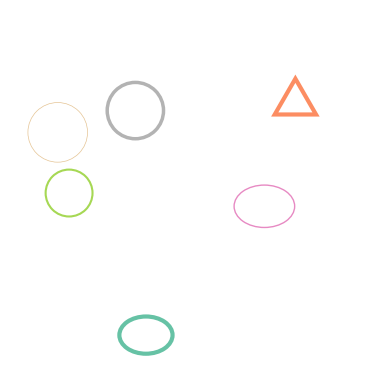[{"shape": "oval", "thickness": 3, "radius": 0.35, "center": [0.379, 0.13]}, {"shape": "triangle", "thickness": 3, "radius": 0.31, "center": [0.767, 0.734]}, {"shape": "oval", "thickness": 1, "radius": 0.39, "center": [0.687, 0.464]}, {"shape": "circle", "thickness": 1.5, "radius": 0.3, "center": [0.179, 0.499]}, {"shape": "circle", "thickness": 0.5, "radius": 0.39, "center": [0.15, 0.656]}, {"shape": "circle", "thickness": 2.5, "radius": 0.37, "center": [0.352, 0.713]}]